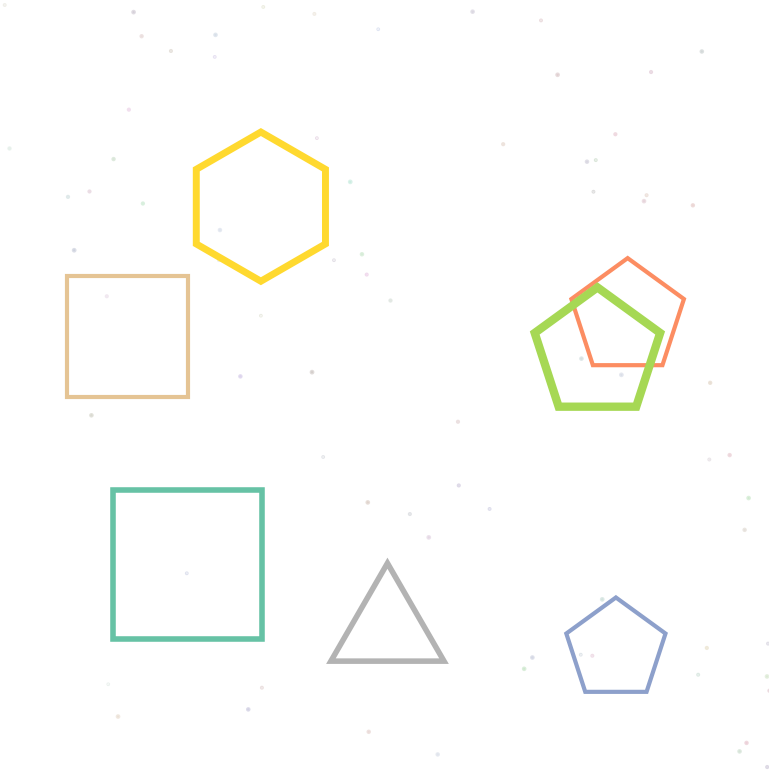[{"shape": "square", "thickness": 2, "radius": 0.48, "center": [0.243, 0.267]}, {"shape": "pentagon", "thickness": 1.5, "radius": 0.38, "center": [0.815, 0.588]}, {"shape": "pentagon", "thickness": 1.5, "radius": 0.34, "center": [0.8, 0.156]}, {"shape": "pentagon", "thickness": 3, "radius": 0.43, "center": [0.776, 0.541]}, {"shape": "hexagon", "thickness": 2.5, "radius": 0.48, "center": [0.339, 0.732]}, {"shape": "square", "thickness": 1.5, "radius": 0.39, "center": [0.165, 0.563]}, {"shape": "triangle", "thickness": 2, "radius": 0.42, "center": [0.503, 0.184]}]